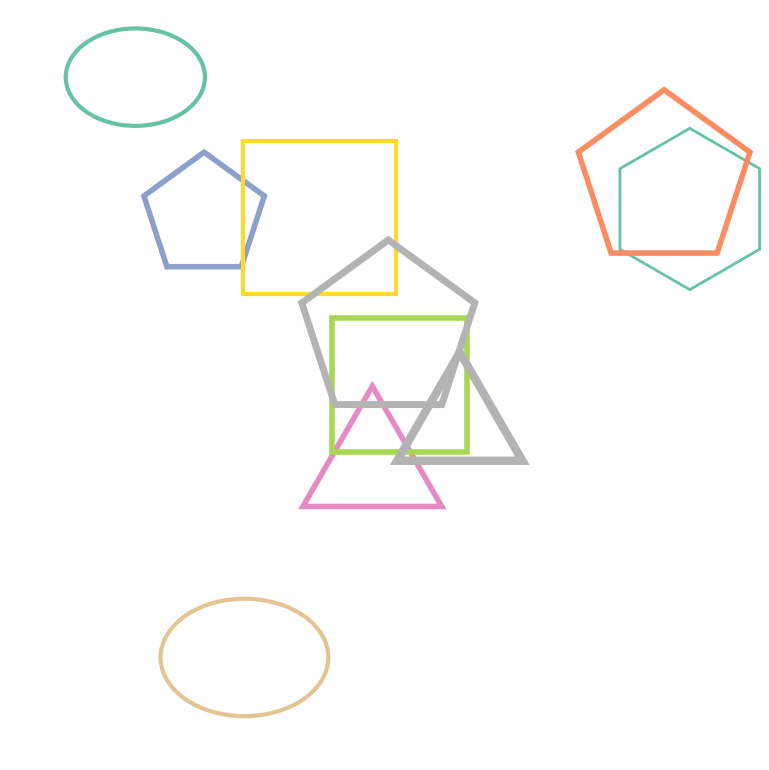[{"shape": "hexagon", "thickness": 1, "radius": 0.52, "center": [0.896, 0.729]}, {"shape": "oval", "thickness": 1.5, "radius": 0.45, "center": [0.176, 0.9]}, {"shape": "pentagon", "thickness": 2, "radius": 0.59, "center": [0.863, 0.766]}, {"shape": "pentagon", "thickness": 2, "radius": 0.41, "center": [0.265, 0.72]}, {"shape": "triangle", "thickness": 2, "radius": 0.52, "center": [0.484, 0.394]}, {"shape": "square", "thickness": 2, "radius": 0.44, "center": [0.518, 0.5]}, {"shape": "square", "thickness": 1.5, "radius": 0.5, "center": [0.415, 0.718]}, {"shape": "oval", "thickness": 1.5, "radius": 0.54, "center": [0.317, 0.146]}, {"shape": "triangle", "thickness": 3, "radius": 0.47, "center": [0.597, 0.449]}, {"shape": "pentagon", "thickness": 2.5, "radius": 0.59, "center": [0.504, 0.57]}]